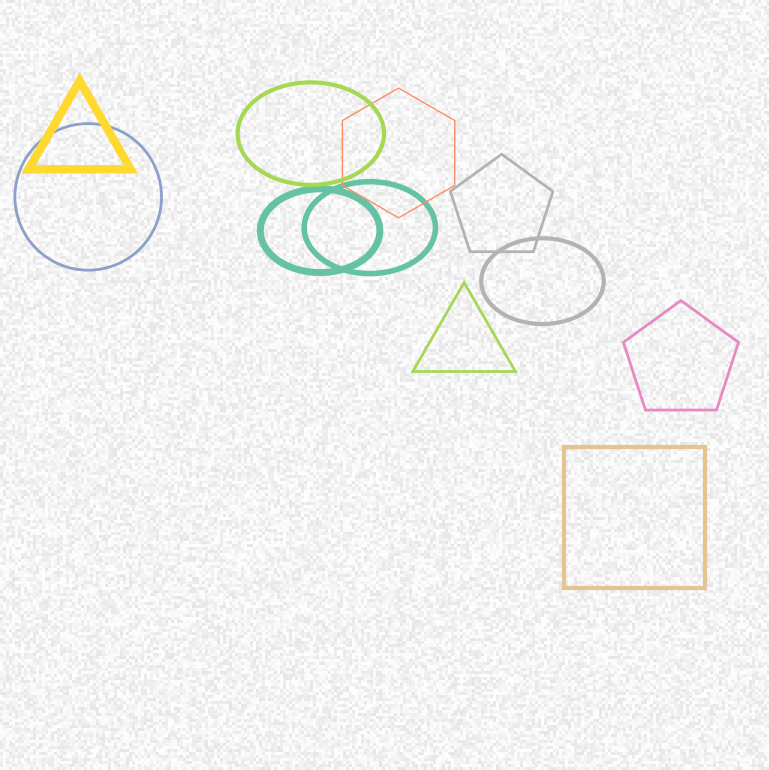[{"shape": "oval", "thickness": 2, "radius": 0.43, "center": [0.48, 0.704]}, {"shape": "oval", "thickness": 2.5, "radius": 0.39, "center": [0.416, 0.7]}, {"shape": "hexagon", "thickness": 0.5, "radius": 0.42, "center": [0.518, 0.801]}, {"shape": "circle", "thickness": 1, "radius": 0.48, "center": [0.115, 0.744]}, {"shape": "pentagon", "thickness": 1, "radius": 0.39, "center": [0.884, 0.531]}, {"shape": "oval", "thickness": 1.5, "radius": 0.48, "center": [0.404, 0.826]}, {"shape": "triangle", "thickness": 1, "radius": 0.39, "center": [0.603, 0.556]}, {"shape": "triangle", "thickness": 3, "radius": 0.38, "center": [0.103, 0.818]}, {"shape": "square", "thickness": 1.5, "radius": 0.46, "center": [0.824, 0.328]}, {"shape": "oval", "thickness": 1.5, "radius": 0.4, "center": [0.705, 0.635]}, {"shape": "pentagon", "thickness": 1, "radius": 0.35, "center": [0.651, 0.73]}]